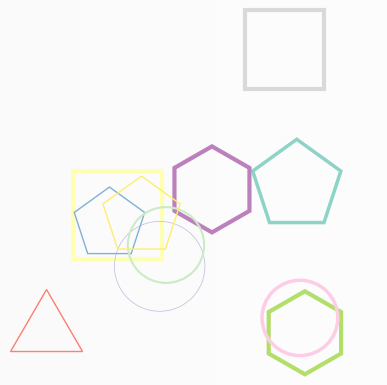[{"shape": "pentagon", "thickness": 2.5, "radius": 0.6, "center": [0.766, 0.519]}, {"shape": "square", "thickness": 3, "radius": 0.57, "center": [0.303, 0.442]}, {"shape": "circle", "thickness": 0.5, "radius": 0.58, "center": [0.412, 0.308]}, {"shape": "triangle", "thickness": 1, "radius": 0.54, "center": [0.12, 0.141]}, {"shape": "pentagon", "thickness": 1, "radius": 0.48, "center": [0.282, 0.419]}, {"shape": "hexagon", "thickness": 3, "radius": 0.54, "center": [0.787, 0.136]}, {"shape": "circle", "thickness": 2.5, "radius": 0.49, "center": [0.774, 0.174]}, {"shape": "square", "thickness": 3, "radius": 0.51, "center": [0.734, 0.871]}, {"shape": "hexagon", "thickness": 3, "radius": 0.56, "center": [0.547, 0.508]}, {"shape": "circle", "thickness": 1.5, "radius": 0.49, "center": [0.428, 0.364]}, {"shape": "pentagon", "thickness": 1, "radius": 0.52, "center": [0.365, 0.438]}]